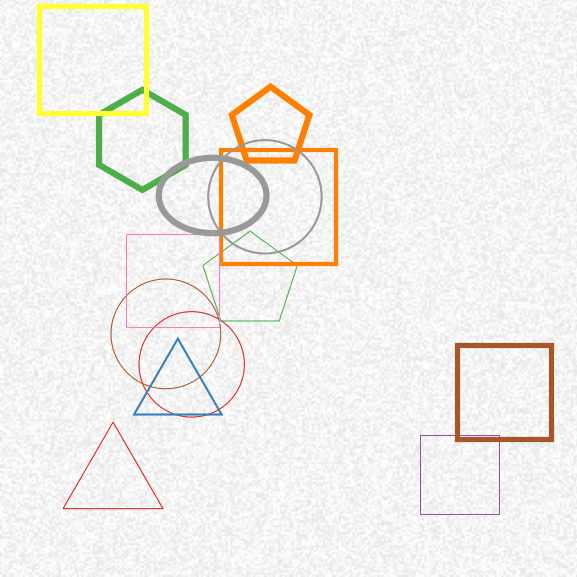[{"shape": "circle", "thickness": 0.5, "radius": 0.46, "center": [0.332, 0.368]}, {"shape": "triangle", "thickness": 0.5, "radius": 0.5, "center": [0.196, 0.168]}, {"shape": "triangle", "thickness": 1, "radius": 0.44, "center": [0.308, 0.325]}, {"shape": "hexagon", "thickness": 3, "radius": 0.43, "center": [0.247, 0.757]}, {"shape": "pentagon", "thickness": 0.5, "radius": 0.43, "center": [0.433, 0.513]}, {"shape": "square", "thickness": 0.5, "radius": 0.34, "center": [0.795, 0.177]}, {"shape": "square", "thickness": 2, "radius": 0.5, "center": [0.482, 0.641]}, {"shape": "pentagon", "thickness": 3, "radius": 0.35, "center": [0.469, 0.778]}, {"shape": "square", "thickness": 2.5, "radius": 0.46, "center": [0.16, 0.897]}, {"shape": "square", "thickness": 2.5, "radius": 0.41, "center": [0.873, 0.321]}, {"shape": "circle", "thickness": 0.5, "radius": 0.48, "center": [0.287, 0.421]}, {"shape": "square", "thickness": 0.5, "radius": 0.4, "center": [0.298, 0.514]}, {"shape": "oval", "thickness": 3, "radius": 0.47, "center": [0.368, 0.661]}, {"shape": "circle", "thickness": 1, "radius": 0.49, "center": [0.459, 0.658]}]